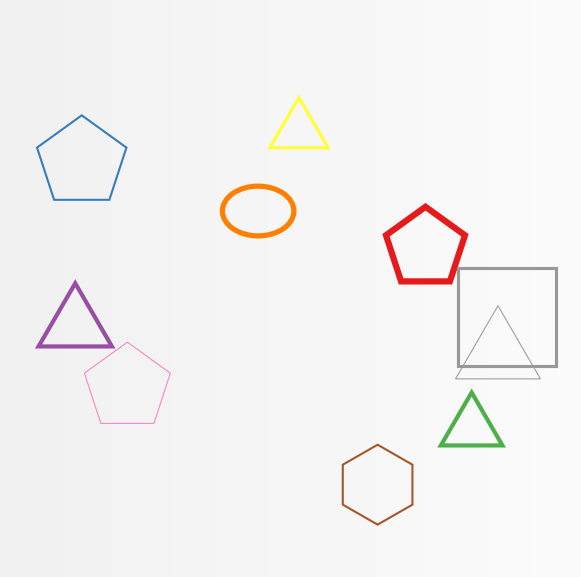[{"shape": "pentagon", "thickness": 3, "radius": 0.36, "center": [0.732, 0.57]}, {"shape": "pentagon", "thickness": 1, "radius": 0.4, "center": [0.141, 0.719]}, {"shape": "triangle", "thickness": 2, "radius": 0.31, "center": [0.811, 0.258]}, {"shape": "triangle", "thickness": 2, "radius": 0.36, "center": [0.129, 0.436]}, {"shape": "oval", "thickness": 2.5, "radius": 0.31, "center": [0.444, 0.634]}, {"shape": "triangle", "thickness": 1.5, "radius": 0.29, "center": [0.514, 0.772]}, {"shape": "hexagon", "thickness": 1, "radius": 0.35, "center": [0.65, 0.16]}, {"shape": "pentagon", "thickness": 0.5, "radius": 0.39, "center": [0.219, 0.329]}, {"shape": "square", "thickness": 1.5, "radius": 0.42, "center": [0.873, 0.451]}, {"shape": "triangle", "thickness": 0.5, "radius": 0.42, "center": [0.857, 0.385]}]